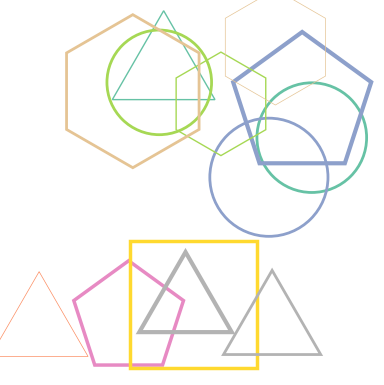[{"shape": "triangle", "thickness": 1, "radius": 0.77, "center": [0.425, 0.818]}, {"shape": "circle", "thickness": 2, "radius": 0.71, "center": [0.81, 0.643]}, {"shape": "triangle", "thickness": 0.5, "radius": 0.73, "center": [0.102, 0.148]}, {"shape": "circle", "thickness": 2, "radius": 0.77, "center": [0.698, 0.54]}, {"shape": "pentagon", "thickness": 3, "radius": 0.94, "center": [0.785, 0.728]}, {"shape": "pentagon", "thickness": 2.5, "radius": 0.75, "center": [0.334, 0.173]}, {"shape": "circle", "thickness": 2, "radius": 0.68, "center": [0.414, 0.786]}, {"shape": "hexagon", "thickness": 1, "radius": 0.67, "center": [0.574, 0.73]}, {"shape": "square", "thickness": 2.5, "radius": 0.82, "center": [0.502, 0.209]}, {"shape": "hexagon", "thickness": 0.5, "radius": 0.75, "center": [0.715, 0.877]}, {"shape": "hexagon", "thickness": 2, "radius": 0.99, "center": [0.345, 0.763]}, {"shape": "triangle", "thickness": 2, "radius": 0.73, "center": [0.707, 0.152]}, {"shape": "triangle", "thickness": 3, "radius": 0.69, "center": [0.482, 0.207]}]